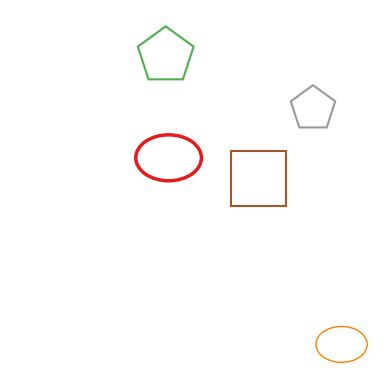[{"shape": "oval", "thickness": 2.5, "radius": 0.43, "center": [0.438, 0.59]}, {"shape": "pentagon", "thickness": 1.5, "radius": 0.38, "center": [0.43, 0.855]}, {"shape": "oval", "thickness": 1, "radius": 0.33, "center": [0.887, 0.105]}, {"shape": "square", "thickness": 1.5, "radius": 0.36, "center": [0.672, 0.537]}, {"shape": "pentagon", "thickness": 1.5, "radius": 0.3, "center": [0.813, 0.718]}]